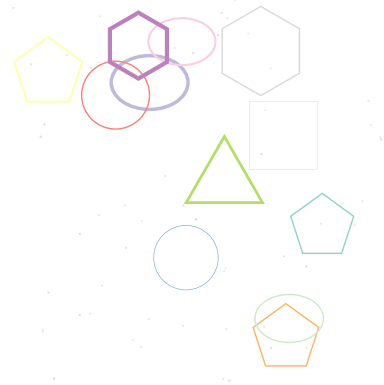[{"shape": "pentagon", "thickness": 1, "radius": 0.43, "center": [0.837, 0.412]}, {"shape": "pentagon", "thickness": 1.5, "radius": 0.46, "center": [0.125, 0.811]}, {"shape": "oval", "thickness": 2.5, "radius": 0.5, "center": [0.389, 0.786]}, {"shape": "circle", "thickness": 1, "radius": 0.44, "center": [0.3, 0.753]}, {"shape": "circle", "thickness": 0.5, "radius": 0.42, "center": [0.483, 0.331]}, {"shape": "pentagon", "thickness": 1, "radius": 0.45, "center": [0.743, 0.122]}, {"shape": "triangle", "thickness": 2, "radius": 0.57, "center": [0.583, 0.531]}, {"shape": "oval", "thickness": 1.5, "radius": 0.44, "center": [0.473, 0.892]}, {"shape": "hexagon", "thickness": 1, "radius": 0.58, "center": [0.677, 0.867]}, {"shape": "hexagon", "thickness": 3, "radius": 0.43, "center": [0.36, 0.882]}, {"shape": "oval", "thickness": 1, "radius": 0.45, "center": [0.751, 0.173]}, {"shape": "square", "thickness": 0.5, "radius": 0.44, "center": [0.735, 0.65]}]